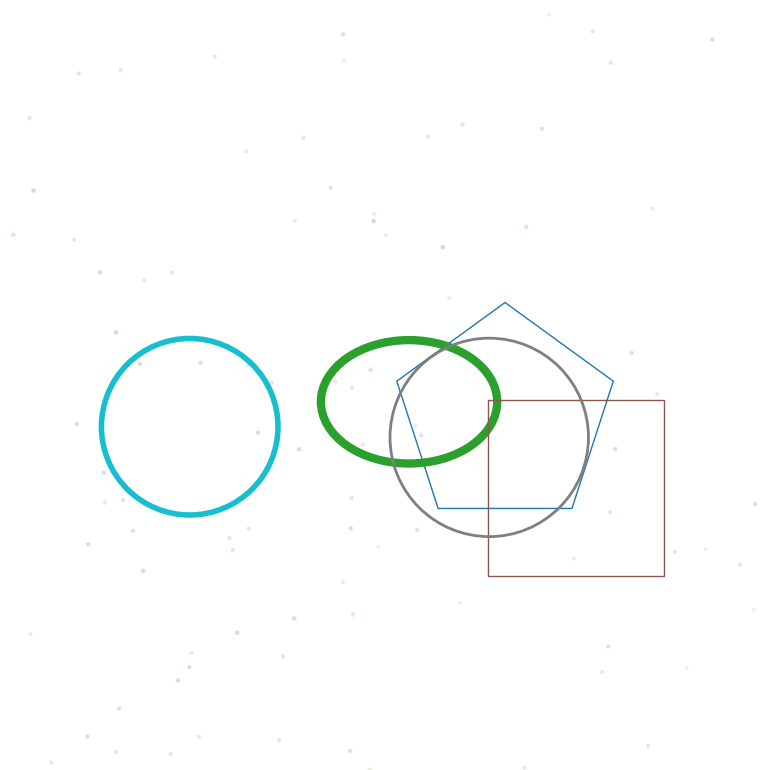[{"shape": "pentagon", "thickness": 0.5, "radius": 0.74, "center": [0.656, 0.459]}, {"shape": "oval", "thickness": 3, "radius": 0.57, "center": [0.531, 0.478]}, {"shape": "square", "thickness": 0.5, "radius": 0.57, "center": [0.748, 0.366]}, {"shape": "circle", "thickness": 1, "radius": 0.64, "center": [0.635, 0.432]}, {"shape": "circle", "thickness": 2, "radius": 0.57, "center": [0.246, 0.446]}]